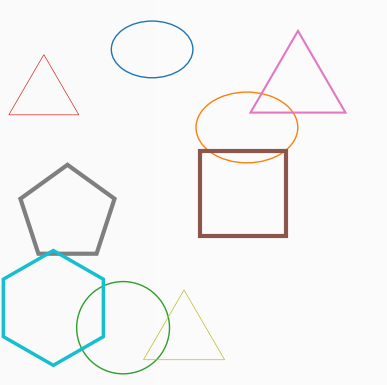[{"shape": "oval", "thickness": 1, "radius": 0.53, "center": [0.393, 0.872]}, {"shape": "oval", "thickness": 1, "radius": 0.66, "center": [0.637, 0.669]}, {"shape": "circle", "thickness": 1, "radius": 0.6, "center": [0.318, 0.149]}, {"shape": "triangle", "thickness": 0.5, "radius": 0.52, "center": [0.113, 0.754]}, {"shape": "square", "thickness": 3, "radius": 0.56, "center": [0.628, 0.497]}, {"shape": "triangle", "thickness": 1.5, "radius": 0.71, "center": [0.769, 0.778]}, {"shape": "pentagon", "thickness": 3, "radius": 0.64, "center": [0.174, 0.444]}, {"shape": "triangle", "thickness": 0.5, "radius": 0.6, "center": [0.475, 0.126]}, {"shape": "hexagon", "thickness": 2.5, "radius": 0.75, "center": [0.138, 0.2]}]